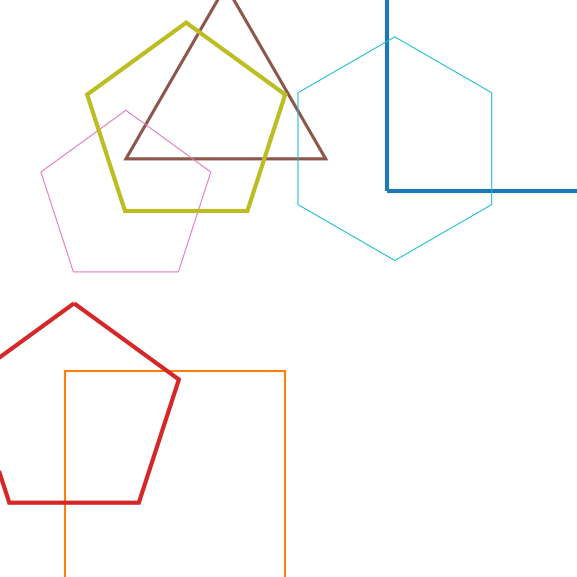[{"shape": "square", "thickness": 2, "radius": 0.99, "center": [0.868, 0.866]}, {"shape": "square", "thickness": 1, "radius": 0.95, "center": [0.302, 0.166]}, {"shape": "pentagon", "thickness": 2, "radius": 0.95, "center": [0.128, 0.283]}, {"shape": "triangle", "thickness": 1.5, "radius": 1.0, "center": [0.391, 0.824]}, {"shape": "pentagon", "thickness": 0.5, "radius": 0.77, "center": [0.218, 0.653]}, {"shape": "pentagon", "thickness": 2, "radius": 0.9, "center": [0.322, 0.78]}, {"shape": "hexagon", "thickness": 0.5, "radius": 0.97, "center": [0.684, 0.742]}]